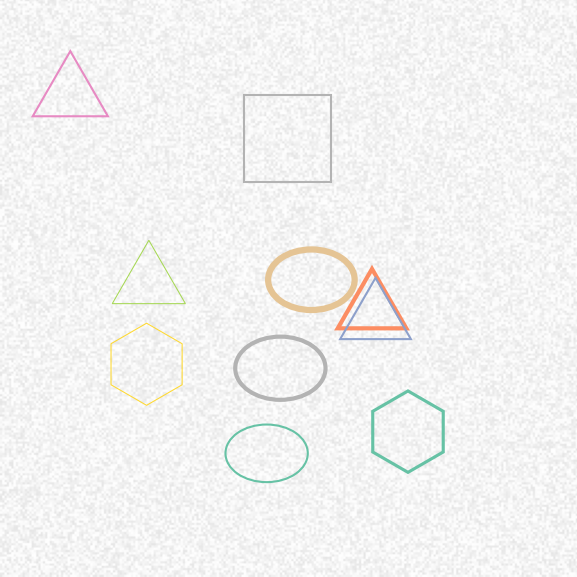[{"shape": "oval", "thickness": 1, "radius": 0.36, "center": [0.462, 0.214]}, {"shape": "hexagon", "thickness": 1.5, "radius": 0.35, "center": [0.706, 0.252]}, {"shape": "triangle", "thickness": 2, "radius": 0.34, "center": [0.644, 0.465]}, {"shape": "triangle", "thickness": 1, "radius": 0.35, "center": [0.65, 0.447]}, {"shape": "triangle", "thickness": 1, "radius": 0.38, "center": [0.122, 0.835]}, {"shape": "triangle", "thickness": 0.5, "radius": 0.37, "center": [0.258, 0.51]}, {"shape": "hexagon", "thickness": 0.5, "radius": 0.36, "center": [0.254, 0.368]}, {"shape": "oval", "thickness": 3, "radius": 0.37, "center": [0.539, 0.515]}, {"shape": "square", "thickness": 1, "radius": 0.38, "center": [0.499, 0.759]}, {"shape": "oval", "thickness": 2, "radius": 0.39, "center": [0.485, 0.362]}]